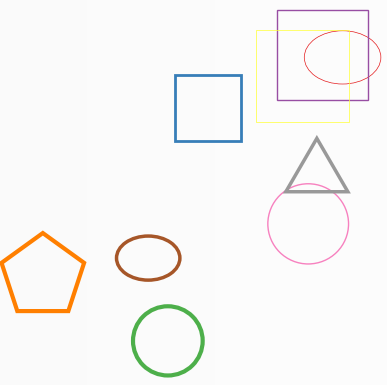[{"shape": "oval", "thickness": 0.5, "radius": 0.49, "center": [0.884, 0.851]}, {"shape": "square", "thickness": 2, "radius": 0.43, "center": [0.536, 0.72]}, {"shape": "circle", "thickness": 3, "radius": 0.45, "center": [0.433, 0.115]}, {"shape": "square", "thickness": 1, "radius": 0.59, "center": [0.832, 0.857]}, {"shape": "pentagon", "thickness": 3, "radius": 0.56, "center": [0.11, 0.283]}, {"shape": "square", "thickness": 0.5, "radius": 0.59, "center": [0.781, 0.803]}, {"shape": "oval", "thickness": 2.5, "radius": 0.41, "center": [0.382, 0.33]}, {"shape": "circle", "thickness": 1, "radius": 0.52, "center": [0.795, 0.419]}, {"shape": "triangle", "thickness": 2.5, "radius": 0.46, "center": [0.818, 0.548]}]